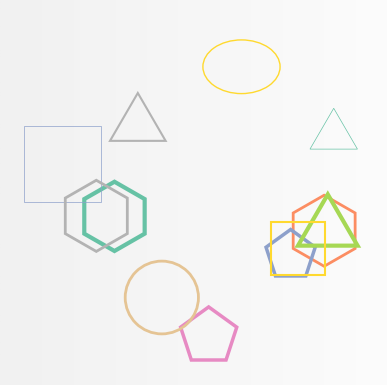[{"shape": "triangle", "thickness": 0.5, "radius": 0.35, "center": [0.861, 0.648]}, {"shape": "hexagon", "thickness": 3, "radius": 0.45, "center": [0.295, 0.438]}, {"shape": "hexagon", "thickness": 2, "radius": 0.46, "center": [0.837, 0.401]}, {"shape": "pentagon", "thickness": 2.5, "radius": 0.33, "center": [0.75, 0.337]}, {"shape": "square", "thickness": 0.5, "radius": 0.49, "center": [0.16, 0.574]}, {"shape": "pentagon", "thickness": 2.5, "radius": 0.38, "center": [0.539, 0.127]}, {"shape": "triangle", "thickness": 3, "radius": 0.44, "center": [0.846, 0.406]}, {"shape": "square", "thickness": 1.5, "radius": 0.34, "center": [0.769, 0.355]}, {"shape": "oval", "thickness": 1, "radius": 0.5, "center": [0.623, 0.827]}, {"shape": "circle", "thickness": 2, "radius": 0.47, "center": [0.418, 0.227]}, {"shape": "triangle", "thickness": 1.5, "radius": 0.41, "center": [0.356, 0.676]}, {"shape": "hexagon", "thickness": 2, "radius": 0.46, "center": [0.248, 0.439]}]